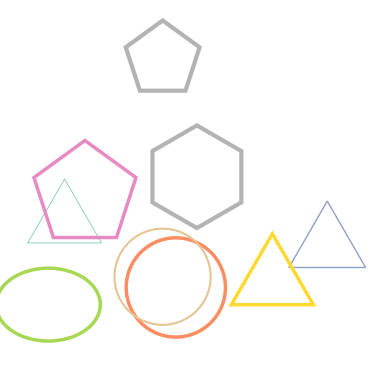[{"shape": "triangle", "thickness": 0.5, "radius": 0.55, "center": [0.168, 0.424]}, {"shape": "circle", "thickness": 2.5, "radius": 0.64, "center": [0.457, 0.253]}, {"shape": "triangle", "thickness": 1, "radius": 0.58, "center": [0.85, 0.363]}, {"shape": "pentagon", "thickness": 2.5, "radius": 0.7, "center": [0.221, 0.496]}, {"shape": "oval", "thickness": 2.5, "radius": 0.68, "center": [0.125, 0.209]}, {"shape": "triangle", "thickness": 2.5, "radius": 0.61, "center": [0.707, 0.27]}, {"shape": "circle", "thickness": 1.5, "radius": 0.62, "center": [0.422, 0.281]}, {"shape": "pentagon", "thickness": 3, "radius": 0.5, "center": [0.423, 0.846]}, {"shape": "hexagon", "thickness": 3, "radius": 0.67, "center": [0.511, 0.541]}]